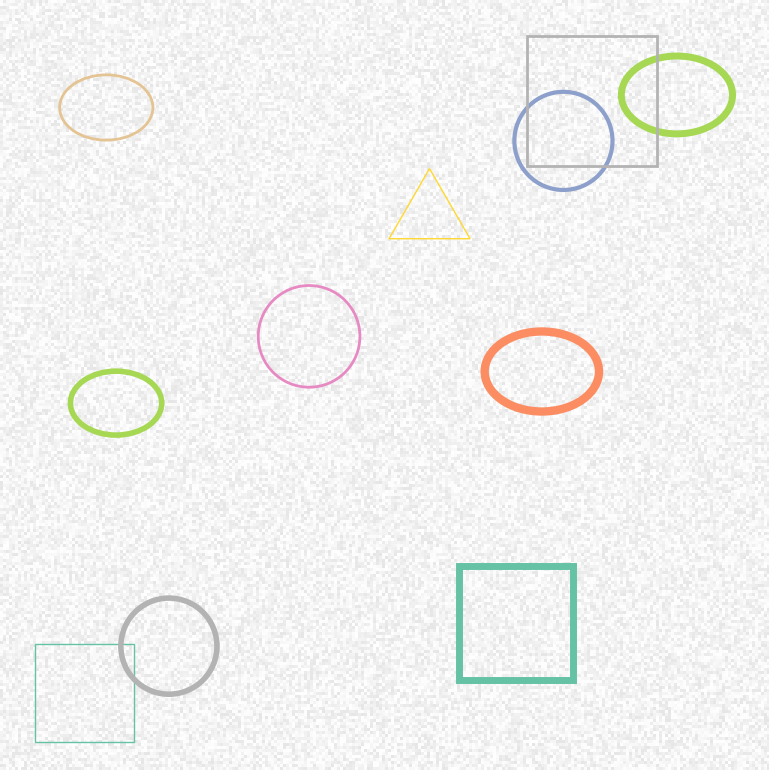[{"shape": "square", "thickness": 2.5, "radius": 0.37, "center": [0.67, 0.191]}, {"shape": "square", "thickness": 0.5, "radius": 0.32, "center": [0.11, 0.1]}, {"shape": "oval", "thickness": 3, "radius": 0.37, "center": [0.704, 0.518]}, {"shape": "circle", "thickness": 1.5, "radius": 0.32, "center": [0.732, 0.817]}, {"shape": "circle", "thickness": 1, "radius": 0.33, "center": [0.401, 0.563]}, {"shape": "oval", "thickness": 2, "radius": 0.3, "center": [0.151, 0.476]}, {"shape": "oval", "thickness": 2.5, "radius": 0.36, "center": [0.879, 0.877]}, {"shape": "triangle", "thickness": 0.5, "radius": 0.3, "center": [0.558, 0.72]}, {"shape": "oval", "thickness": 1, "radius": 0.3, "center": [0.138, 0.86]}, {"shape": "square", "thickness": 1, "radius": 0.42, "center": [0.769, 0.869]}, {"shape": "circle", "thickness": 2, "radius": 0.31, "center": [0.219, 0.161]}]